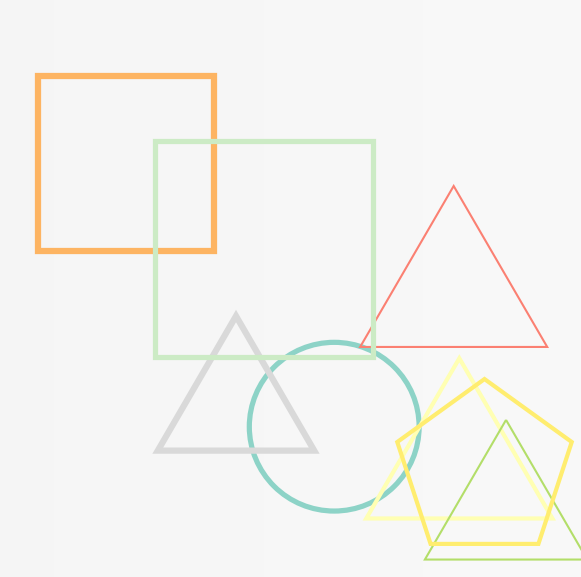[{"shape": "circle", "thickness": 2.5, "radius": 0.73, "center": [0.575, 0.26]}, {"shape": "triangle", "thickness": 2, "radius": 0.92, "center": [0.79, 0.194]}, {"shape": "triangle", "thickness": 1, "radius": 0.93, "center": [0.781, 0.491]}, {"shape": "square", "thickness": 3, "radius": 0.75, "center": [0.217, 0.716]}, {"shape": "triangle", "thickness": 1, "radius": 0.81, "center": [0.871, 0.111]}, {"shape": "triangle", "thickness": 3, "radius": 0.78, "center": [0.406, 0.297]}, {"shape": "square", "thickness": 2.5, "radius": 0.94, "center": [0.454, 0.568]}, {"shape": "pentagon", "thickness": 2, "radius": 0.79, "center": [0.834, 0.185]}]